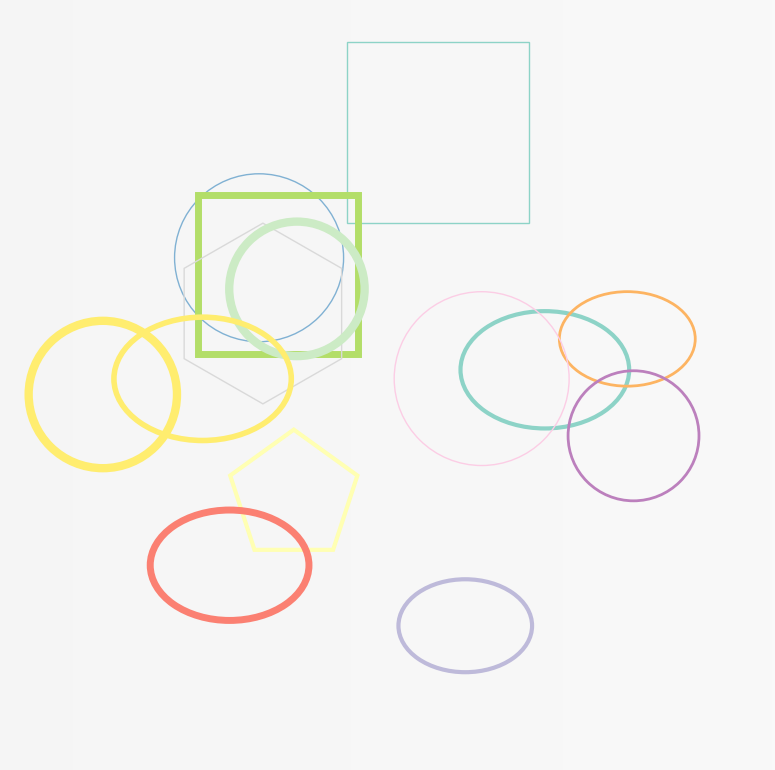[{"shape": "oval", "thickness": 1.5, "radius": 0.54, "center": [0.703, 0.52]}, {"shape": "square", "thickness": 0.5, "radius": 0.59, "center": [0.566, 0.828]}, {"shape": "pentagon", "thickness": 1.5, "radius": 0.43, "center": [0.379, 0.356]}, {"shape": "oval", "thickness": 1.5, "radius": 0.43, "center": [0.6, 0.187]}, {"shape": "oval", "thickness": 2.5, "radius": 0.51, "center": [0.296, 0.266]}, {"shape": "circle", "thickness": 0.5, "radius": 0.55, "center": [0.334, 0.665]}, {"shape": "oval", "thickness": 1, "radius": 0.44, "center": [0.809, 0.56]}, {"shape": "square", "thickness": 2.5, "radius": 0.52, "center": [0.358, 0.643]}, {"shape": "circle", "thickness": 0.5, "radius": 0.56, "center": [0.621, 0.508]}, {"shape": "hexagon", "thickness": 0.5, "radius": 0.59, "center": [0.339, 0.593]}, {"shape": "circle", "thickness": 1, "radius": 0.42, "center": [0.817, 0.434]}, {"shape": "circle", "thickness": 3, "radius": 0.44, "center": [0.383, 0.625]}, {"shape": "circle", "thickness": 3, "radius": 0.48, "center": [0.133, 0.488]}, {"shape": "oval", "thickness": 2, "radius": 0.57, "center": [0.261, 0.508]}]